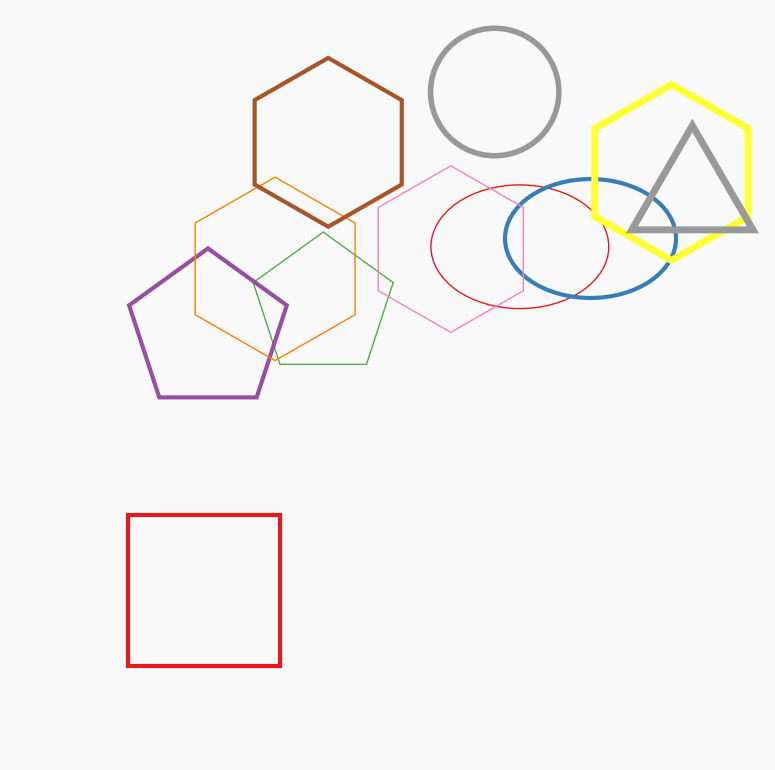[{"shape": "oval", "thickness": 0.5, "radius": 0.57, "center": [0.671, 0.68]}, {"shape": "square", "thickness": 1.5, "radius": 0.49, "center": [0.263, 0.233]}, {"shape": "oval", "thickness": 1.5, "radius": 0.55, "center": [0.762, 0.69]}, {"shape": "pentagon", "thickness": 0.5, "radius": 0.47, "center": [0.417, 0.604]}, {"shape": "pentagon", "thickness": 1.5, "radius": 0.53, "center": [0.268, 0.57]}, {"shape": "hexagon", "thickness": 0.5, "radius": 0.6, "center": [0.355, 0.651]}, {"shape": "hexagon", "thickness": 2.5, "radius": 0.57, "center": [0.866, 0.776]}, {"shape": "hexagon", "thickness": 1.5, "radius": 0.55, "center": [0.423, 0.815]}, {"shape": "hexagon", "thickness": 0.5, "radius": 0.54, "center": [0.582, 0.677]}, {"shape": "triangle", "thickness": 2.5, "radius": 0.45, "center": [0.893, 0.747]}, {"shape": "circle", "thickness": 2, "radius": 0.41, "center": [0.638, 0.881]}]